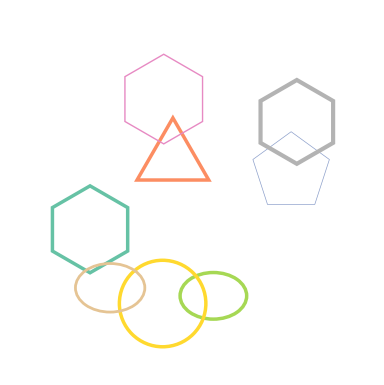[{"shape": "hexagon", "thickness": 2.5, "radius": 0.56, "center": [0.234, 0.404]}, {"shape": "triangle", "thickness": 2.5, "radius": 0.54, "center": [0.449, 0.586]}, {"shape": "pentagon", "thickness": 0.5, "radius": 0.52, "center": [0.756, 0.553]}, {"shape": "hexagon", "thickness": 1, "radius": 0.58, "center": [0.425, 0.743]}, {"shape": "oval", "thickness": 2.5, "radius": 0.43, "center": [0.554, 0.232]}, {"shape": "circle", "thickness": 2.5, "radius": 0.56, "center": [0.422, 0.212]}, {"shape": "oval", "thickness": 2, "radius": 0.45, "center": [0.286, 0.252]}, {"shape": "hexagon", "thickness": 3, "radius": 0.54, "center": [0.771, 0.683]}]